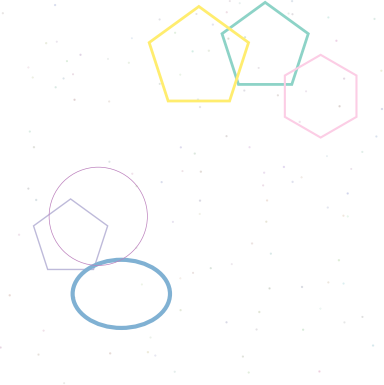[{"shape": "pentagon", "thickness": 2, "radius": 0.59, "center": [0.689, 0.876]}, {"shape": "pentagon", "thickness": 1, "radius": 0.51, "center": [0.183, 0.382]}, {"shape": "oval", "thickness": 3, "radius": 0.63, "center": [0.315, 0.237]}, {"shape": "hexagon", "thickness": 1.5, "radius": 0.54, "center": [0.833, 0.75]}, {"shape": "circle", "thickness": 0.5, "radius": 0.64, "center": [0.255, 0.438]}, {"shape": "pentagon", "thickness": 2, "radius": 0.68, "center": [0.517, 0.847]}]